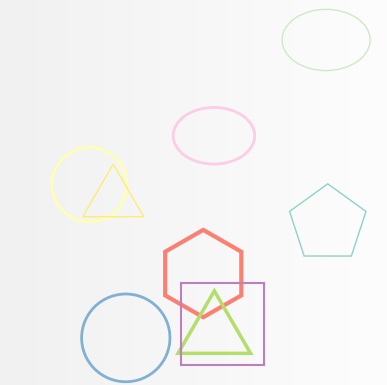[{"shape": "pentagon", "thickness": 1, "radius": 0.52, "center": [0.846, 0.419]}, {"shape": "circle", "thickness": 2, "radius": 0.48, "center": [0.231, 0.521]}, {"shape": "hexagon", "thickness": 3, "radius": 0.57, "center": [0.524, 0.289]}, {"shape": "circle", "thickness": 2, "radius": 0.57, "center": [0.325, 0.122]}, {"shape": "triangle", "thickness": 2.5, "radius": 0.54, "center": [0.553, 0.136]}, {"shape": "oval", "thickness": 2, "radius": 0.53, "center": [0.552, 0.647]}, {"shape": "square", "thickness": 1.5, "radius": 0.53, "center": [0.574, 0.159]}, {"shape": "oval", "thickness": 1, "radius": 0.57, "center": [0.842, 0.896]}, {"shape": "triangle", "thickness": 1, "radius": 0.45, "center": [0.292, 0.483]}]